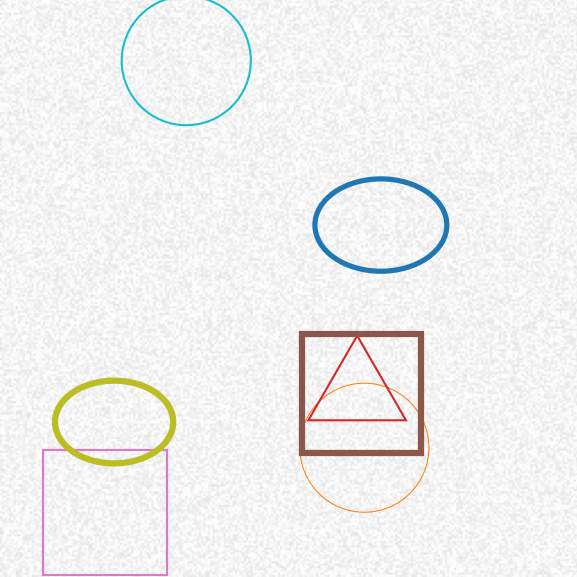[{"shape": "oval", "thickness": 2.5, "radius": 0.57, "center": [0.66, 0.609]}, {"shape": "circle", "thickness": 0.5, "radius": 0.56, "center": [0.631, 0.224]}, {"shape": "triangle", "thickness": 1, "radius": 0.49, "center": [0.618, 0.32]}, {"shape": "square", "thickness": 3, "radius": 0.52, "center": [0.626, 0.318]}, {"shape": "square", "thickness": 1, "radius": 0.54, "center": [0.181, 0.112]}, {"shape": "oval", "thickness": 3, "radius": 0.51, "center": [0.198, 0.268]}, {"shape": "circle", "thickness": 1, "radius": 0.56, "center": [0.323, 0.894]}]